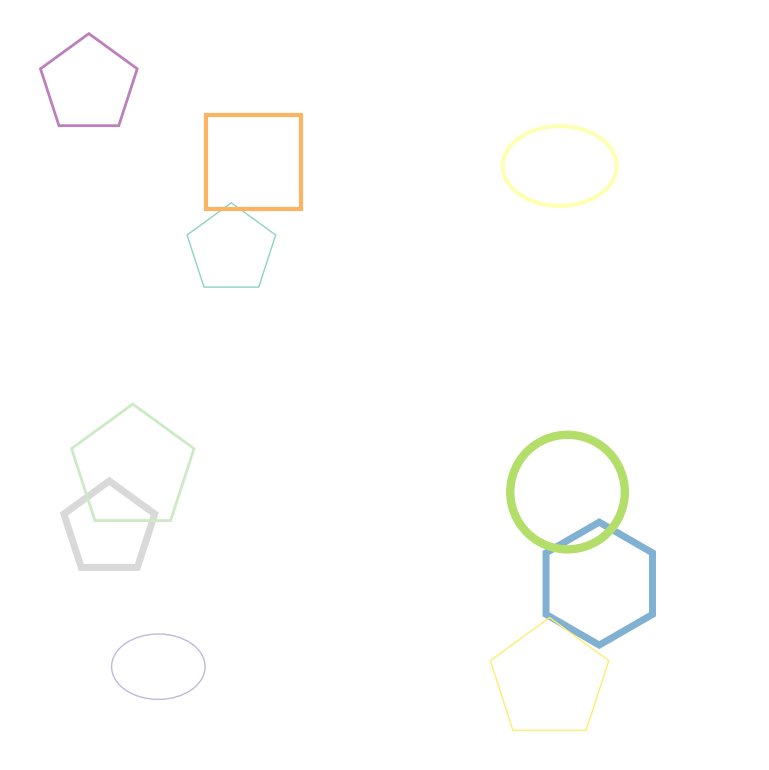[{"shape": "pentagon", "thickness": 0.5, "radius": 0.3, "center": [0.3, 0.676]}, {"shape": "oval", "thickness": 1.5, "radius": 0.37, "center": [0.727, 0.784]}, {"shape": "oval", "thickness": 0.5, "radius": 0.3, "center": [0.206, 0.134]}, {"shape": "hexagon", "thickness": 2.5, "radius": 0.4, "center": [0.778, 0.242]}, {"shape": "square", "thickness": 1.5, "radius": 0.31, "center": [0.329, 0.79]}, {"shape": "circle", "thickness": 3, "radius": 0.37, "center": [0.737, 0.361]}, {"shape": "pentagon", "thickness": 2.5, "radius": 0.31, "center": [0.142, 0.313]}, {"shape": "pentagon", "thickness": 1, "radius": 0.33, "center": [0.115, 0.89]}, {"shape": "pentagon", "thickness": 1, "radius": 0.42, "center": [0.172, 0.392]}, {"shape": "pentagon", "thickness": 0.5, "radius": 0.4, "center": [0.714, 0.117]}]